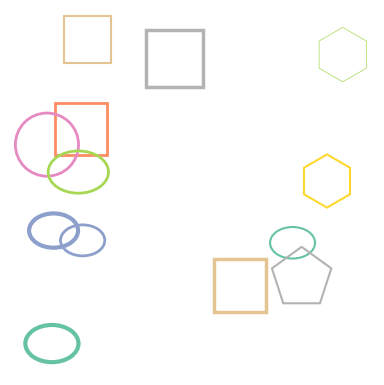[{"shape": "oval", "thickness": 1.5, "radius": 0.29, "center": [0.76, 0.369]}, {"shape": "oval", "thickness": 3, "radius": 0.35, "center": [0.135, 0.108]}, {"shape": "square", "thickness": 2, "radius": 0.34, "center": [0.21, 0.665]}, {"shape": "oval", "thickness": 2, "radius": 0.29, "center": [0.215, 0.376]}, {"shape": "oval", "thickness": 3, "radius": 0.32, "center": [0.139, 0.401]}, {"shape": "circle", "thickness": 2, "radius": 0.41, "center": [0.122, 0.624]}, {"shape": "hexagon", "thickness": 0.5, "radius": 0.35, "center": [0.89, 0.858]}, {"shape": "oval", "thickness": 2, "radius": 0.39, "center": [0.203, 0.553]}, {"shape": "hexagon", "thickness": 1.5, "radius": 0.35, "center": [0.849, 0.53]}, {"shape": "square", "thickness": 1.5, "radius": 0.31, "center": [0.227, 0.897]}, {"shape": "square", "thickness": 2.5, "radius": 0.34, "center": [0.624, 0.258]}, {"shape": "pentagon", "thickness": 1.5, "radius": 0.41, "center": [0.783, 0.278]}, {"shape": "square", "thickness": 2.5, "radius": 0.37, "center": [0.453, 0.849]}]